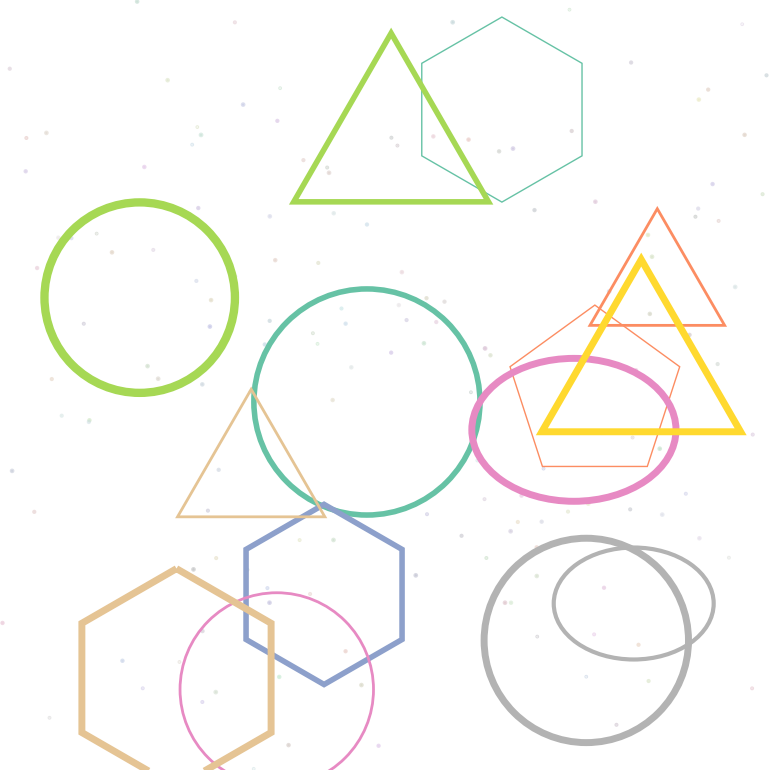[{"shape": "hexagon", "thickness": 0.5, "radius": 0.6, "center": [0.652, 0.858]}, {"shape": "circle", "thickness": 2, "radius": 0.73, "center": [0.477, 0.478]}, {"shape": "pentagon", "thickness": 0.5, "radius": 0.58, "center": [0.773, 0.488]}, {"shape": "triangle", "thickness": 1, "radius": 0.5, "center": [0.854, 0.628]}, {"shape": "hexagon", "thickness": 2, "radius": 0.58, "center": [0.421, 0.228]}, {"shape": "oval", "thickness": 2.5, "radius": 0.66, "center": [0.745, 0.442]}, {"shape": "circle", "thickness": 1, "radius": 0.63, "center": [0.359, 0.105]}, {"shape": "circle", "thickness": 3, "radius": 0.62, "center": [0.181, 0.613]}, {"shape": "triangle", "thickness": 2, "radius": 0.73, "center": [0.508, 0.811]}, {"shape": "triangle", "thickness": 2.5, "radius": 0.75, "center": [0.833, 0.514]}, {"shape": "triangle", "thickness": 1, "radius": 0.55, "center": [0.326, 0.384]}, {"shape": "hexagon", "thickness": 2.5, "radius": 0.71, "center": [0.229, 0.12]}, {"shape": "circle", "thickness": 2.5, "radius": 0.66, "center": [0.761, 0.168]}, {"shape": "oval", "thickness": 1.5, "radius": 0.52, "center": [0.823, 0.216]}]